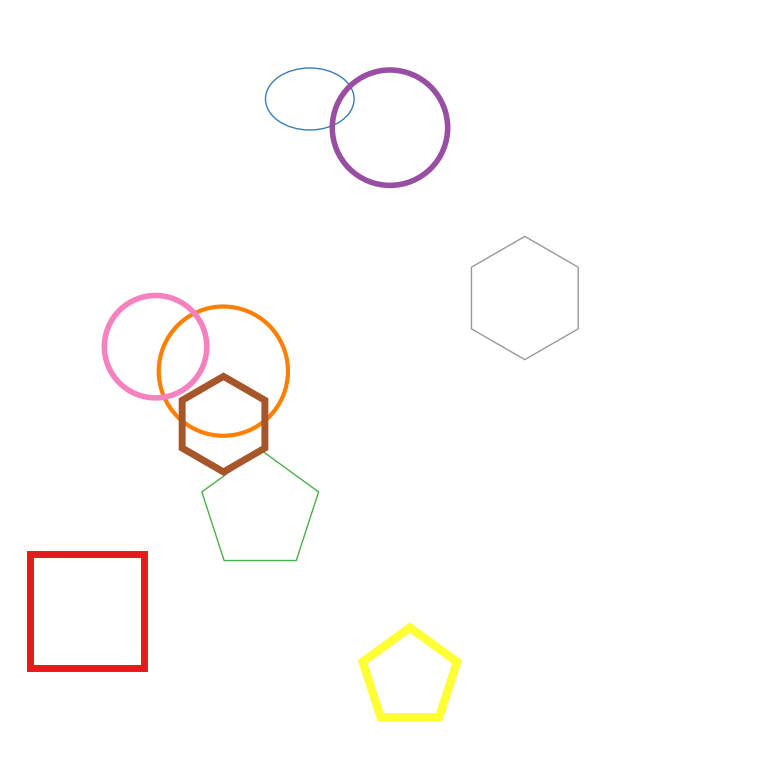[{"shape": "square", "thickness": 2.5, "radius": 0.37, "center": [0.113, 0.207]}, {"shape": "oval", "thickness": 0.5, "radius": 0.29, "center": [0.402, 0.871]}, {"shape": "pentagon", "thickness": 0.5, "radius": 0.4, "center": [0.338, 0.337]}, {"shape": "circle", "thickness": 2, "radius": 0.37, "center": [0.506, 0.834]}, {"shape": "circle", "thickness": 1.5, "radius": 0.42, "center": [0.29, 0.518]}, {"shape": "pentagon", "thickness": 3, "radius": 0.32, "center": [0.532, 0.121]}, {"shape": "hexagon", "thickness": 2.5, "radius": 0.31, "center": [0.29, 0.449]}, {"shape": "circle", "thickness": 2, "radius": 0.33, "center": [0.202, 0.55]}, {"shape": "hexagon", "thickness": 0.5, "radius": 0.4, "center": [0.682, 0.613]}]